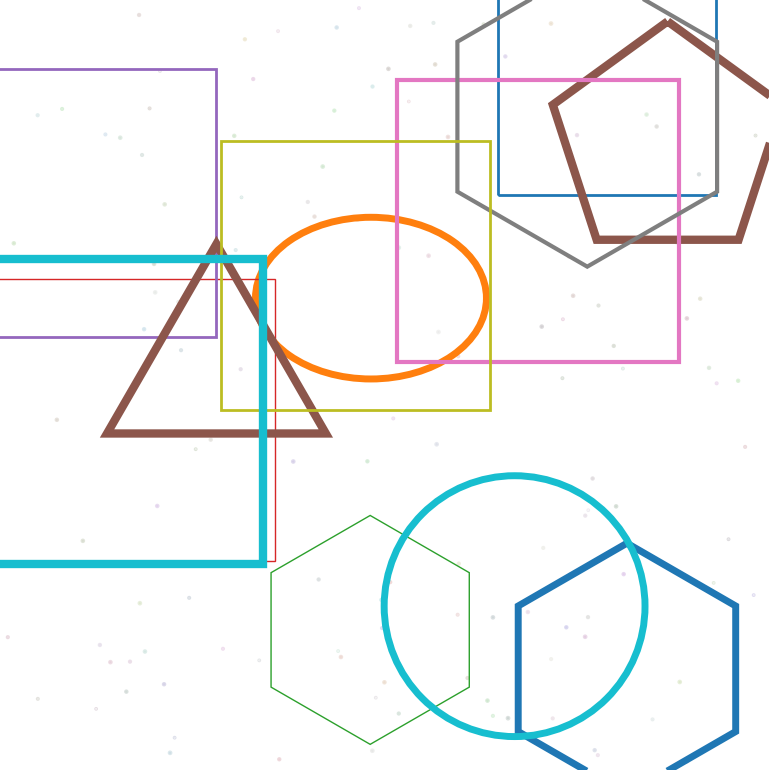[{"shape": "square", "thickness": 1, "radius": 0.71, "center": [0.788, 0.888]}, {"shape": "hexagon", "thickness": 2.5, "radius": 0.82, "center": [0.814, 0.131]}, {"shape": "oval", "thickness": 2.5, "radius": 0.75, "center": [0.482, 0.613]}, {"shape": "hexagon", "thickness": 0.5, "radius": 0.74, "center": [0.481, 0.182]}, {"shape": "square", "thickness": 0.5, "radius": 0.92, "center": [0.175, 0.455]}, {"shape": "square", "thickness": 1, "radius": 0.87, "center": [0.106, 0.737]}, {"shape": "pentagon", "thickness": 3, "radius": 0.78, "center": [0.867, 0.815]}, {"shape": "triangle", "thickness": 3, "radius": 0.82, "center": [0.281, 0.519]}, {"shape": "square", "thickness": 1.5, "radius": 0.92, "center": [0.699, 0.713]}, {"shape": "hexagon", "thickness": 1.5, "radius": 0.97, "center": [0.763, 0.848]}, {"shape": "square", "thickness": 1, "radius": 0.87, "center": [0.461, 0.642]}, {"shape": "square", "thickness": 3, "radius": 0.99, "center": [0.143, 0.466]}, {"shape": "circle", "thickness": 2.5, "radius": 0.85, "center": [0.668, 0.213]}]